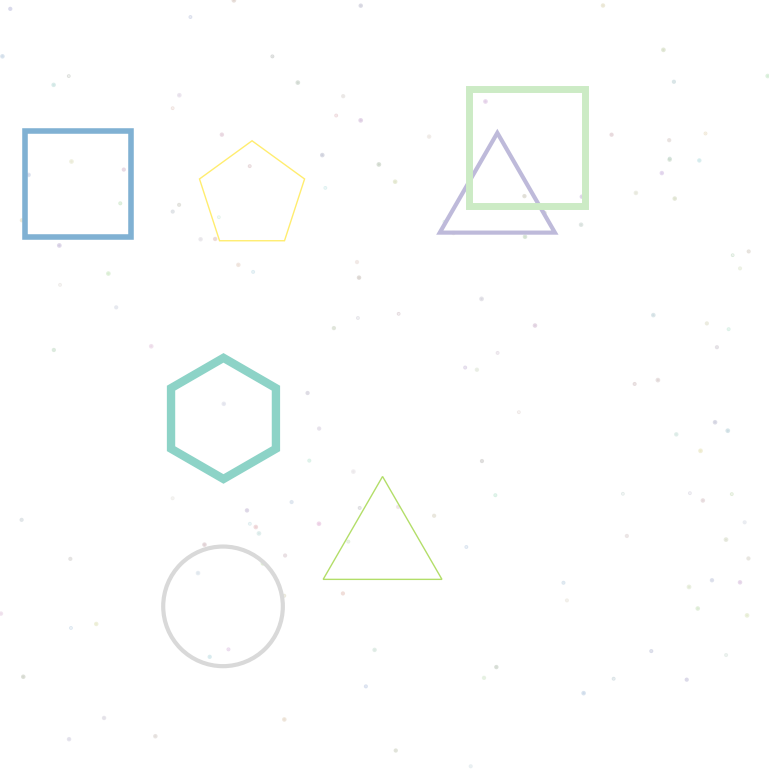[{"shape": "hexagon", "thickness": 3, "radius": 0.39, "center": [0.29, 0.457]}, {"shape": "triangle", "thickness": 1.5, "radius": 0.43, "center": [0.646, 0.741]}, {"shape": "square", "thickness": 2, "radius": 0.34, "center": [0.101, 0.761]}, {"shape": "triangle", "thickness": 0.5, "radius": 0.45, "center": [0.497, 0.292]}, {"shape": "circle", "thickness": 1.5, "radius": 0.39, "center": [0.29, 0.213]}, {"shape": "square", "thickness": 2.5, "radius": 0.38, "center": [0.684, 0.808]}, {"shape": "pentagon", "thickness": 0.5, "radius": 0.36, "center": [0.327, 0.745]}]